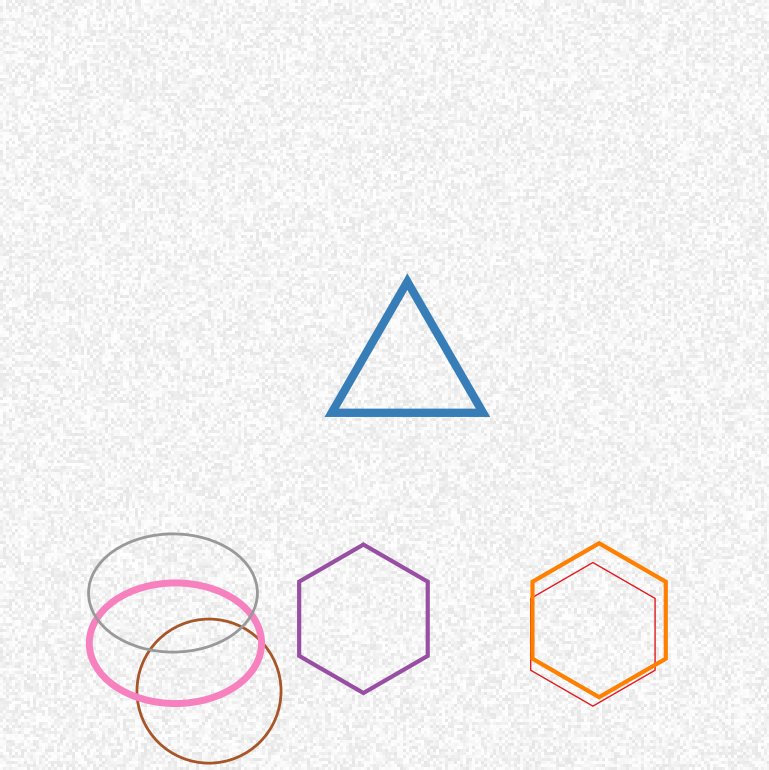[{"shape": "hexagon", "thickness": 0.5, "radius": 0.47, "center": [0.77, 0.176]}, {"shape": "triangle", "thickness": 3, "radius": 0.57, "center": [0.529, 0.521]}, {"shape": "hexagon", "thickness": 1.5, "radius": 0.48, "center": [0.472, 0.196]}, {"shape": "hexagon", "thickness": 1.5, "radius": 0.5, "center": [0.778, 0.195]}, {"shape": "circle", "thickness": 1, "radius": 0.47, "center": [0.271, 0.102]}, {"shape": "oval", "thickness": 2.5, "radius": 0.56, "center": [0.228, 0.165]}, {"shape": "oval", "thickness": 1, "radius": 0.55, "center": [0.225, 0.23]}]